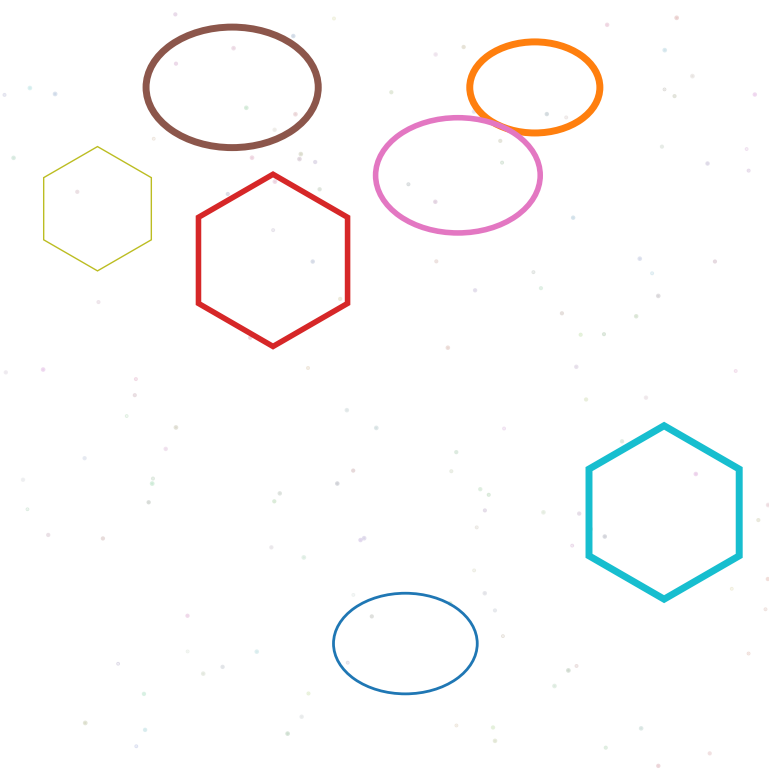[{"shape": "oval", "thickness": 1, "radius": 0.47, "center": [0.526, 0.164]}, {"shape": "oval", "thickness": 2.5, "radius": 0.42, "center": [0.695, 0.886]}, {"shape": "hexagon", "thickness": 2, "radius": 0.56, "center": [0.355, 0.662]}, {"shape": "oval", "thickness": 2.5, "radius": 0.56, "center": [0.301, 0.887]}, {"shape": "oval", "thickness": 2, "radius": 0.53, "center": [0.595, 0.772]}, {"shape": "hexagon", "thickness": 0.5, "radius": 0.4, "center": [0.127, 0.729]}, {"shape": "hexagon", "thickness": 2.5, "radius": 0.56, "center": [0.862, 0.334]}]